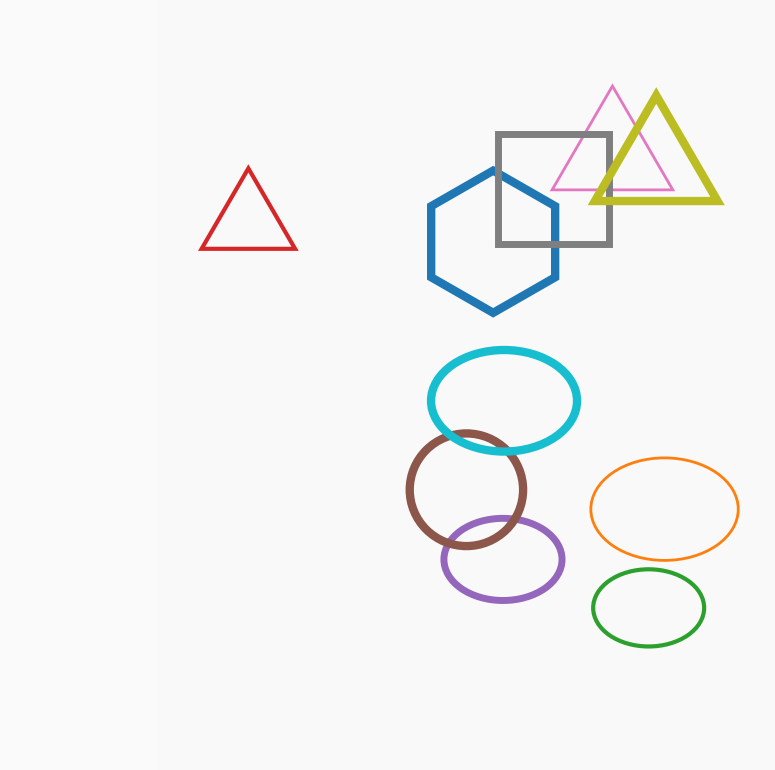[{"shape": "hexagon", "thickness": 3, "radius": 0.46, "center": [0.636, 0.686]}, {"shape": "oval", "thickness": 1, "radius": 0.48, "center": [0.857, 0.339]}, {"shape": "oval", "thickness": 1.5, "radius": 0.36, "center": [0.837, 0.211]}, {"shape": "triangle", "thickness": 1.5, "radius": 0.35, "center": [0.32, 0.712]}, {"shape": "oval", "thickness": 2.5, "radius": 0.38, "center": [0.649, 0.273]}, {"shape": "circle", "thickness": 3, "radius": 0.37, "center": [0.602, 0.364]}, {"shape": "triangle", "thickness": 1, "radius": 0.45, "center": [0.79, 0.798]}, {"shape": "square", "thickness": 2.5, "radius": 0.36, "center": [0.714, 0.755]}, {"shape": "triangle", "thickness": 3, "radius": 0.46, "center": [0.847, 0.785]}, {"shape": "oval", "thickness": 3, "radius": 0.47, "center": [0.65, 0.48]}]